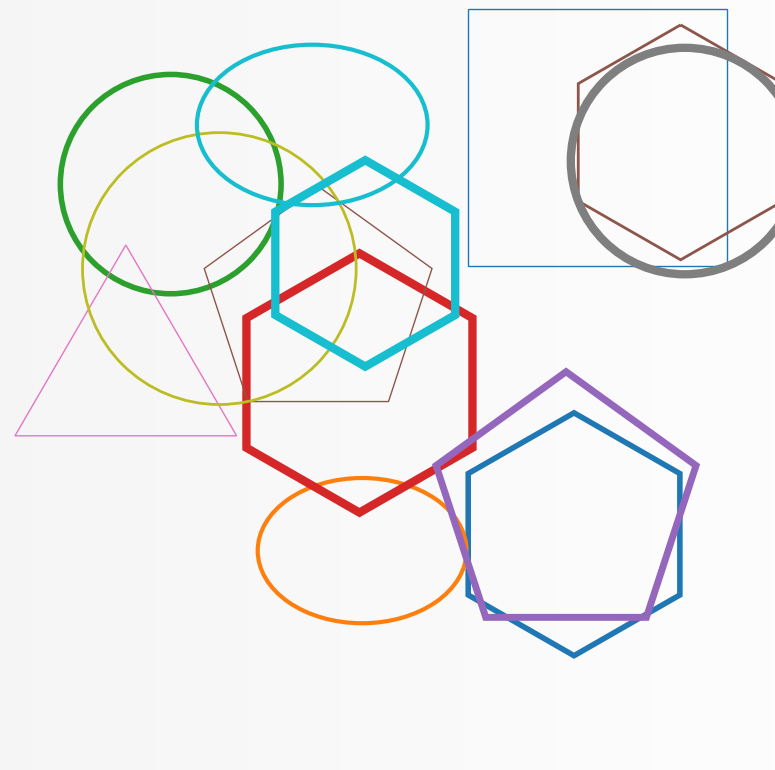[{"shape": "square", "thickness": 0.5, "radius": 0.83, "center": [0.771, 0.822]}, {"shape": "hexagon", "thickness": 2, "radius": 0.79, "center": [0.741, 0.306]}, {"shape": "oval", "thickness": 1.5, "radius": 0.67, "center": [0.467, 0.285]}, {"shape": "circle", "thickness": 2, "radius": 0.71, "center": [0.22, 0.761]}, {"shape": "hexagon", "thickness": 3, "radius": 0.84, "center": [0.464, 0.503]}, {"shape": "pentagon", "thickness": 2.5, "radius": 0.88, "center": [0.73, 0.341]}, {"shape": "hexagon", "thickness": 1, "radius": 0.76, "center": [0.878, 0.815]}, {"shape": "pentagon", "thickness": 0.5, "radius": 0.77, "center": [0.41, 0.604]}, {"shape": "triangle", "thickness": 0.5, "radius": 0.83, "center": [0.162, 0.517]}, {"shape": "circle", "thickness": 3, "radius": 0.74, "center": [0.884, 0.791]}, {"shape": "circle", "thickness": 1, "radius": 0.88, "center": [0.283, 0.651]}, {"shape": "oval", "thickness": 1.5, "radius": 0.74, "center": [0.403, 0.838]}, {"shape": "hexagon", "thickness": 3, "radius": 0.67, "center": [0.471, 0.658]}]